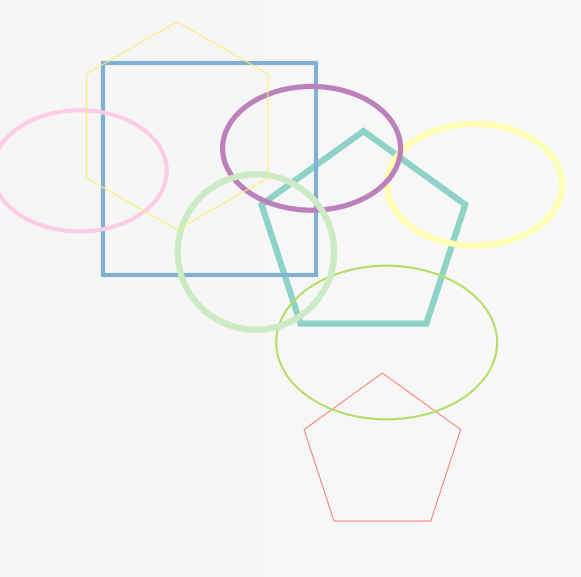[{"shape": "pentagon", "thickness": 3, "radius": 0.92, "center": [0.625, 0.588]}, {"shape": "oval", "thickness": 3, "radius": 0.75, "center": [0.817, 0.679]}, {"shape": "pentagon", "thickness": 0.5, "radius": 0.71, "center": [0.658, 0.211]}, {"shape": "square", "thickness": 2, "radius": 0.92, "center": [0.361, 0.706]}, {"shape": "oval", "thickness": 1, "radius": 0.95, "center": [0.665, 0.406]}, {"shape": "oval", "thickness": 2, "radius": 0.75, "center": [0.137, 0.703]}, {"shape": "oval", "thickness": 2.5, "radius": 0.77, "center": [0.536, 0.742]}, {"shape": "circle", "thickness": 3, "radius": 0.67, "center": [0.44, 0.563]}, {"shape": "hexagon", "thickness": 0.5, "radius": 0.9, "center": [0.305, 0.781]}]